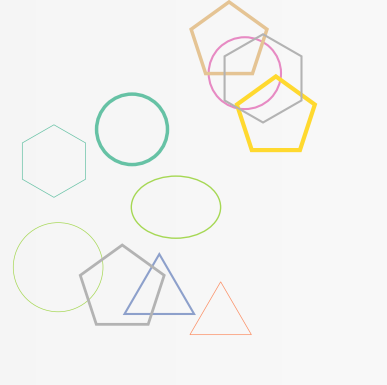[{"shape": "circle", "thickness": 2.5, "radius": 0.46, "center": [0.341, 0.664]}, {"shape": "hexagon", "thickness": 0.5, "radius": 0.47, "center": [0.139, 0.582]}, {"shape": "triangle", "thickness": 0.5, "radius": 0.46, "center": [0.569, 0.177]}, {"shape": "triangle", "thickness": 1.5, "radius": 0.52, "center": [0.411, 0.236]}, {"shape": "circle", "thickness": 1.5, "radius": 0.47, "center": [0.632, 0.81]}, {"shape": "oval", "thickness": 1, "radius": 0.58, "center": [0.454, 0.462]}, {"shape": "circle", "thickness": 0.5, "radius": 0.58, "center": [0.15, 0.306]}, {"shape": "pentagon", "thickness": 3, "radius": 0.53, "center": [0.712, 0.696]}, {"shape": "pentagon", "thickness": 2.5, "radius": 0.51, "center": [0.591, 0.892]}, {"shape": "pentagon", "thickness": 2, "radius": 0.57, "center": [0.315, 0.25]}, {"shape": "hexagon", "thickness": 1.5, "radius": 0.57, "center": [0.679, 0.796]}]